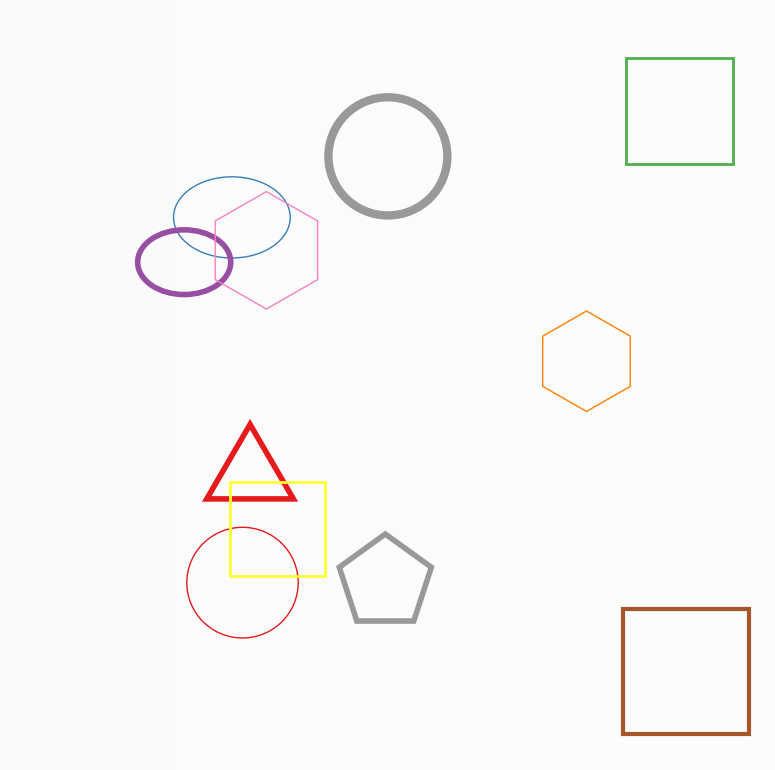[{"shape": "triangle", "thickness": 2, "radius": 0.32, "center": [0.323, 0.384]}, {"shape": "circle", "thickness": 0.5, "radius": 0.36, "center": [0.313, 0.243]}, {"shape": "oval", "thickness": 0.5, "radius": 0.38, "center": [0.299, 0.718]}, {"shape": "square", "thickness": 1, "radius": 0.34, "center": [0.877, 0.856]}, {"shape": "oval", "thickness": 2, "radius": 0.3, "center": [0.238, 0.659]}, {"shape": "hexagon", "thickness": 0.5, "radius": 0.33, "center": [0.757, 0.531]}, {"shape": "square", "thickness": 1, "radius": 0.31, "center": [0.359, 0.313]}, {"shape": "square", "thickness": 1.5, "radius": 0.41, "center": [0.885, 0.128]}, {"shape": "hexagon", "thickness": 0.5, "radius": 0.38, "center": [0.344, 0.675]}, {"shape": "circle", "thickness": 3, "radius": 0.38, "center": [0.5, 0.797]}, {"shape": "pentagon", "thickness": 2, "radius": 0.31, "center": [0.497, 0.244]}]